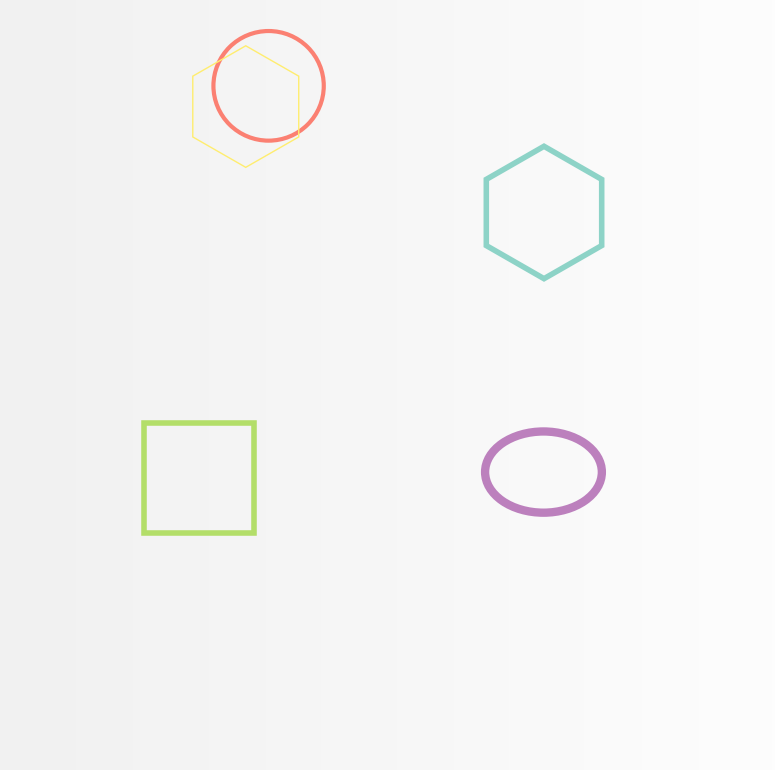[{"shape": "hexagon", "thickness": 2, "radius": 0.43, "center": [0.702, 0.724]}, {"shape": "circle", "thickness": 1.5, "radius": 0.36, "center": [0.347, 0.889]}, {"shape": "square", "thickness": 2, "radius": 0.36, "center": [0.257, 0.379]}, {"shape": "oval", "thickness": 3, "radius": 0.38, "center": [0.701, 0.387]}, {"shape": "hexagon", "thickness": 0.5, "radius": 0.39, "center": [0.317, 0.862]}]